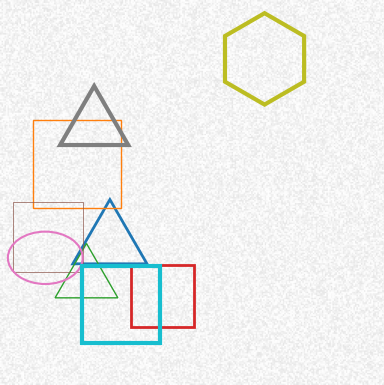[{"shape": "triangle", "thickness": 2, "radius": 0.56, "center": [0.285, 0.37]}, {"shape": "square", "thickness": 1, "radius": 0.57, "center": [0.201, 0.574]}, {"shape": "triangle", "thickness": 1, "radius": 0.47, "center": [0.225, 0.273]}, {"shape": "square", "thickness": 2, "radius": 0.4, "center": [0.422, 0.231]}, {"shape": "square", "thickness": 0.5, "radius": 0.46, "center": [0.125, 0.384]}, {"shape": "oval", "thickness": 1.5, "radius": 0.49, "center": [0.118, 0.33]}, {"shape": "triangle", "thickness": 3, "radius": 0.51, "center": [0.245, 0.674]}, {"shape": "hexagon", "thickness": 3, "radius": 0.59, "center": [0.687, 0.847]}, {"shape": "square", "thickness": 3, "radius": 0.5, "center": [0.314, 0.21]}]